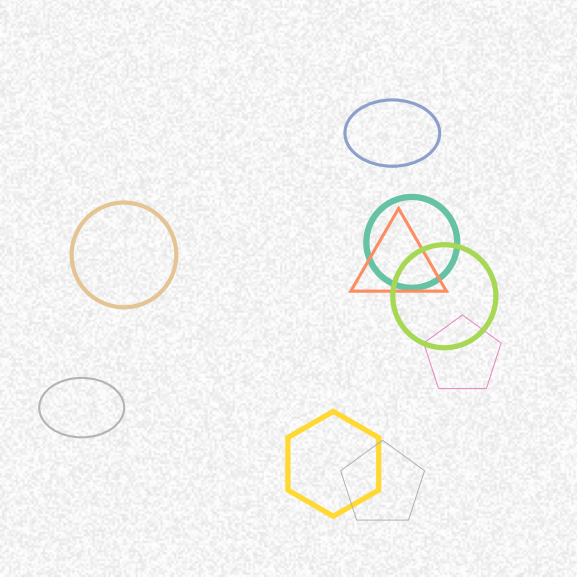[{"shape": "circle", "thickness": 3, "radius": 0.39, "center": [0.713, 0.579]}, {"shape": "triangle", "thickness": 1.5, "radius": 0.48, "center": [0.69, 0.543]}, {"shape": "oval", "thickness": 1.5, "radius": 0.41, "center": [0.679, 0.769]}, {"shape": "pentagon", "thickness": 0.5, "radius": 0.35, "center": [0.801, 0.383]}, {"shape": "circle", "thickness": 2.5, "radius": 0.45, "center": [0.769, 0.486]}, {"shape": "hexagon", "thickness": 2.5, "radius": 0.45, "center": [0.577, 0.196]}, {"shape": "circle", "thickness": 2, "radius": 0.45, "center": [0.215, 0.558]}, {"shape": "pentagon", "thickness": 0.5, "radius": 0.38, "center": [0.662, 0.16]}, {"shape": "oval", "thickness": 1, "radius": 0.37, "center": [0.142, 0.293]}]